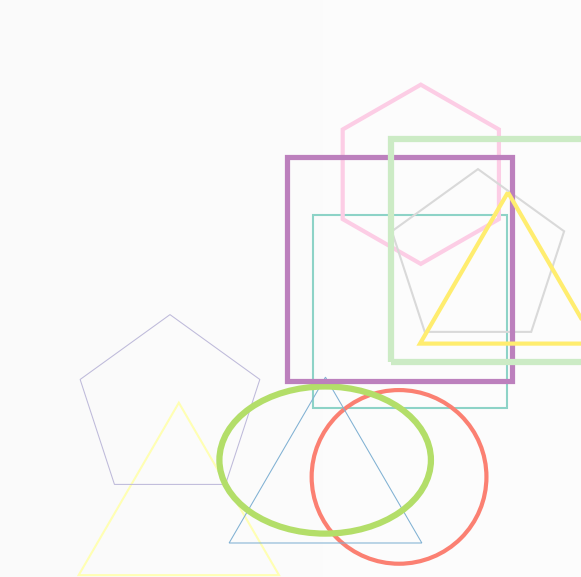[{"shape": "square", "thickness": 1, "radius": 0.83, "center": [0.705, 0.46]}, {"shape": "triangle", "thickness": 1, "radius": 1.0, "center": [0.308, 0.103]}, {"shape": "pentagon", "thickness": 0.5, "radius": 0.81, "center": [0.292, 0.292]}, {"shape": "circle", "thickness": 2, "radius": 0.75, "center": [0.687, 0.173]}, {"shape": "triangle", "thickness": 0.5, "radius": 0.96, "center": [0.56, 0.155]}, {"shape": "oval", "thickness": 3, "radius": 0.91, "center": [0.559, 0.203]}, {"shape": "hexagon", "thickness": 2, "radius": 0.78, "center": [0.724, 0.697]}, {"shape": "pentagon", "thickness": 1, "radius": 0.78, "center": [0.822, 0.55]}, {"shape": "square", "thickness": 2.5, "radius": 0.97, "center": [0.687, 0.534]}, {"shape": "square", "thickness": 3, "radius": 0.96, "center": [0.866, 0.565]}, {"shape": "triangle", "thickness": 2, "radius": 0.87, "center": [0.874, 0.491]}]